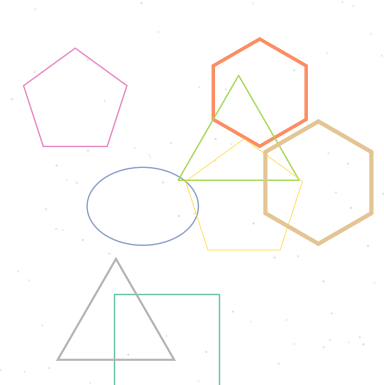[{"shape": "square", "thickness": 1, "radius": 0.68, "center": [0.433, 0.101]}, {"shape": "hexagon", "thickness": 2.5, "radius": 0.7, "center": [0.675, 0.759]}, {"shape": "oval", "thickness": 1, "radius": 0.72, "center": [0.371, 0.464]}, {"shape": "pentagon", "thickness": 1, "radius": 0.71, "center": [0.195, 0.734]}, {"shape": "triangle", "thickness": 1, "radius": 0.91, "center": [0.62, 0.623]}, {"shape": "pentagon", "thickness": 0.5, "radius": 0.8, "center": [0.634, 0.48]}, {"shape": "hexagon", "thickness": 3, "radius": 0.79, "center": [0.827, 0.526]}, {"shape": "triangle", "thickness": 1.5, "radius": 0.87, "center": [0.301, 0.153]}]